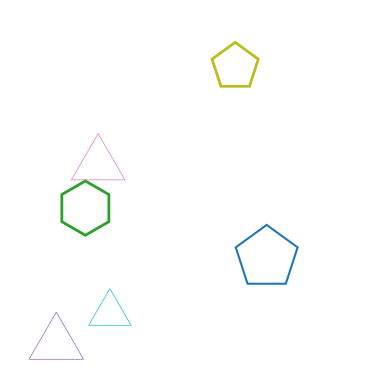[{"shape": "pentagon", "thickness": 1.5, "radius": 0.42, "center": [0.693, 0.331]}, {"shape": "hexagon", "thickness": 2, "radius": 0.35, "center": [0.222, 0.459]}, {"shape": "triangle", "thickness": 0.5, "radius": 0.41, "center": [0.146, 0.108]}, {"shape": "triangle", "thickness": 0.5, "radius": 0.4, "center": [0.255, 0.573]}, {"shape": "pentagon", "thickness": 2, "radius": 0.32, "center": [0.611, 0.827]}, {"shape": "triangle", "thickness": 0.5, "radius": 0.32, "center": [0.285, 0.187]}]